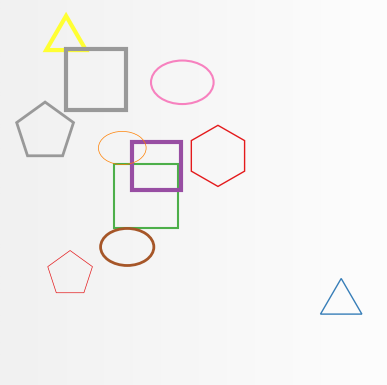[{"shape": "pentagon", "thickness": 0.5, "radius": 0.3, "center": [0.181, 0.289]}, {"shape": "hexagon", "thickness": 1, "radius": 0.4, "center": [0.562, 0.595]}, {"shape": "triangle", "thickness": 1, "radius": 0.31, "center": [0.88, 0.215]}, {"shape": "square", "thickness": 1.5, "radius": 0.41, "center": [0.376, 0.49]}, {"shape": "square", "thickness": 3, "radius": 0.31, "center": [0.404, 0.569]}, {"shape": "oval", "thickness": 0.5, "radius": 0.31, "center": [0.316, 0.616]}, {"shape": "triangle", "thickness": 3, "radius": 0.3, "center": [0.171, 0.9]}, {"shape": "oval", "thickness": 2, "radius": 0.34, "center": [0.328, 0.359]}, {"shape": "oval", "thickness": 1.5, "radius": 0.4, "center": [0.47, 0.786]}, {"shape": "square", "thickness": 3, "radius": 0.39, "center": [0.247, 0.794]}, {"shape": "pentagon", "thickness": 2, "radius": 0.39, "center": [0.116, 0.658]}]